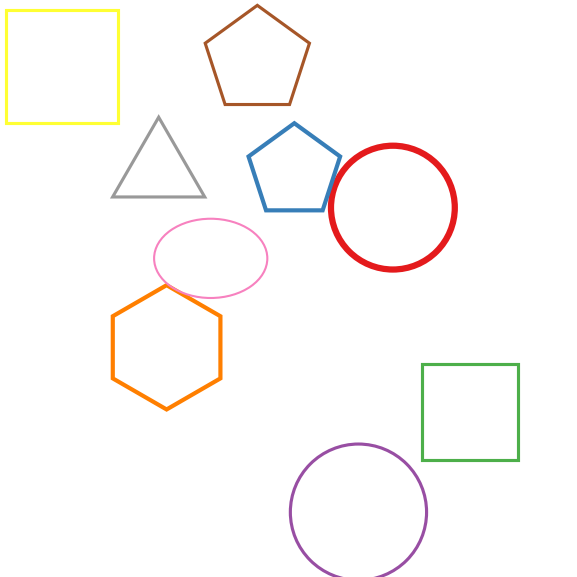[{"shape": "circle", "thickness": 3, "radius": 0.54, "center": [0.68, 0.64]}, {"shape": "pentagon", "thickness": 2, "radius": 0.42, "center": [0.51, 0.702]}, {"shape": "square", "thickness": 1.5, "radius": 0.42, "center": [0.814, 0.285]}, {"shape": "circle", "thickness": 1.5, "radius": 0.59, "center": [0.621, 0.112]}, {"shape": "hexagon", "thickness": 2, "radius": 0.54, "center": [0.288, 0.398]}, {"shape": "square", "thickness": 1.5, "radius": 0.49, "center": [0.108, 0.884]}, {"shape": "pentagon", "thickness": 1.5, "radius": 0.47, "center": [0.446, 0.895]}, {"shape": "oval", "thickness": 1, "radius": 0.49, "center": [0.365, 0.552]}, {"shape": "triangle", "thickness": 1.5, "radius": 0.46, "center": [0.275, 0.704]}]